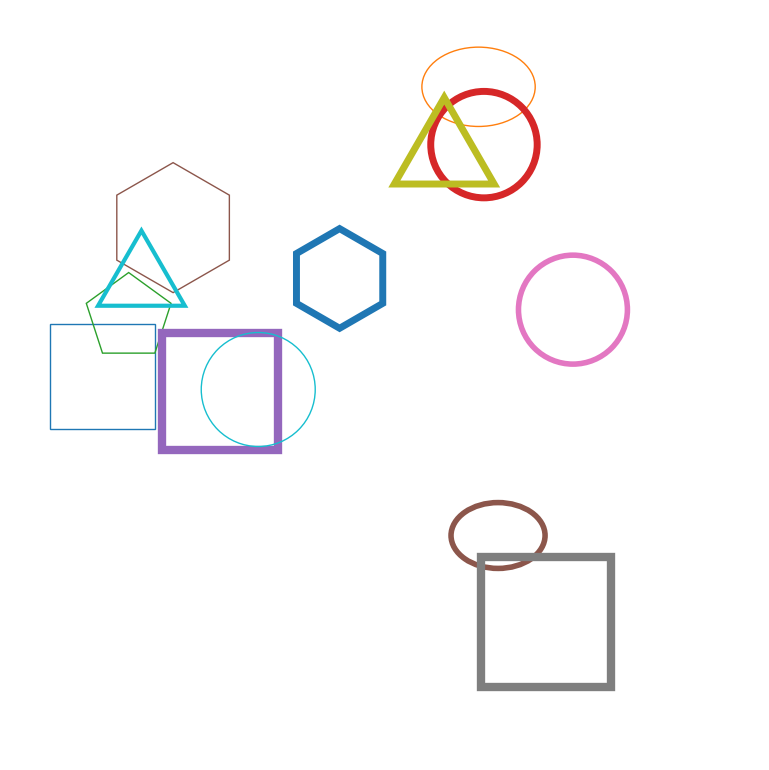[{"shape": "square", "thickness": 0.5, "radius": 0.34, "center": [0.133, 0.511]}, {"shape": "hexagon", "thickness": 2.5, "radius": 0.32, "center": [0.441, 0.638]}, {"shape": "oval", "thickness": 0.5, "radius": 0.37, "center": [0.621, 0.887]}, {"shape": "pentagon", "thickness": 0.5, "radius": 0.29, "center": [0.167, 0.588]}, {"shape": "circle", "thickness": 2.5, "radius": 0.35, "center": [0.629, 0.812]}, {"shape": "square", "thickness": 3, "radius": 0.38, "center": [0.286, 0.491]}, {"shape": "hexagon", "thickness": 0.5, "radius": 0.42, "center": [0.225, 0.704]}, {"shape": "oval", "thickness": 2, "radius": 0.31, "center": [0.647, 0.305]}, {"shape": "circle", "thickness": 2, "radius": 0.35, "center": [0.744, 0.598]}, {"shape": "square", "thickness": 3, "radius": 0.42, "center": [0.709, 0.192]}, {"shape": "triangle", "thickness": 2.5, "radius": 0.37, "center": [0.577, 0.798]}, {"shape": "triangle", "thickness": 1.5, "radius": 0.33, "center": [0.184, 0.635]}, {"shape": "circle", "thickness": 0.5, "radius": 0.37, "center": [0.335, 0.494]}]